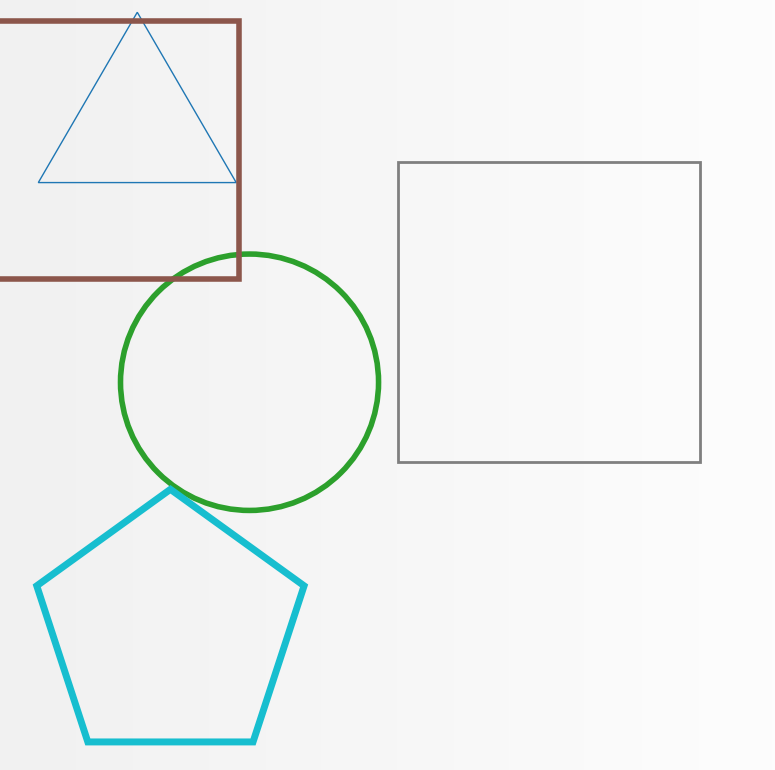[{"shape": "triangle", "thickness": 0.5, "radius": 0.74, "center": [0.177, 0.837]}, {"shape": "circle", "thickness": 2, "radius": 0.83, "center": [0.322, 0.504]}, {"shape": "square", "thickness": 2, "radius": 0.84, "center": [0.141, 0.805]}, {"shape": "square", "thickness": 1, "radius": 0.98, "center": [0.709, 0.595]}, {"shape": "pentagon", "thickness": 2.5, "radius": 0.91, "center": [0.22, 0.183]}]